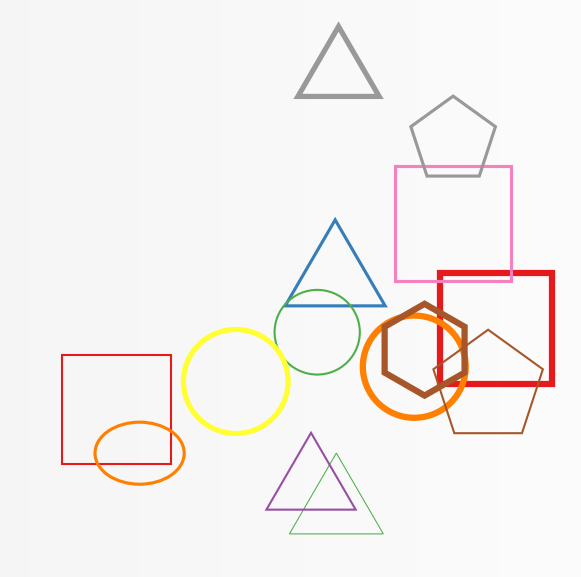[{"shape": "square", "thickness": 3, "radius": 0.48, "center": [0.853, 0.43]}, {"shape": "square", "thickness": 1, "radius": 0.47, "center": [0.201, 0.29]}, {"shape": "triangle", "thickness": 1.5, "radius": 0.5, "center": [0.577, 0.519]}, {"shape": "triangle", "thickness": 0.5, "radius": 0.47, "center": [0.579, 0.121]}, {"shape": "circle", "thickness": 1, "radius": 0.37, "center": [0.546, 0.424]}, {"shape": "triangle", "thickness": 1, "radius": 0.44, "center": [0.535, 0.161]}, {"shape": "circle", "thickness": 3, "radius": 0.44, "center": [0.713, 0.364]}, {"shape": "oval", "thickness": 1.5, "radius": 0.38, "center": [0.24, 0.214]}, {"shape": "circle", "thickness": 2.5, "radius": 0.45, "center": [0.406, 0.339]}, {"shape": "pentagon", "thickness": 1, "radius": 0.5, "center": [0.84, 0.329]}, {"shape": "hexagon", "thickness": 3, "radius": 0.4, "center": [0.73, 0.394]}, {"shape": "square", "thickness": 1.5, "radius": 0.5, "center": [0.78, 0.612]}, {"shape": "triangle", "thickness": 2.5, "radius": 0.4, "center": [0.582, 0.873]}, {"shape": "pentagon", "thickness": 1.5, "radius": 0.38, "center": [0.78, 0.756]}]